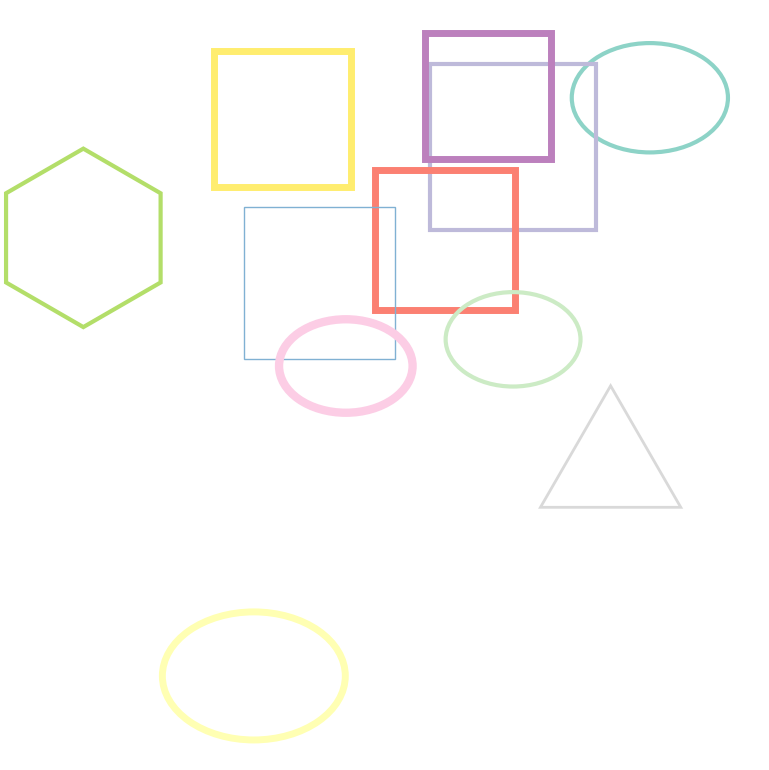[{"shape": "oval", "thickness": 1.5, "radius": 0.51, "center": [0.844, 0.873]}, {"shape": "oval", "thickness": 2.5, "radius": 0.59, "center": [0.33, 0.122]}, {"shape": "square", "thickness": 1.5, "radius": 0.54, "center": [0.666, 0.809]}, {"shape": "square", "thickness": 2.5, "radius": 0.46, "center": [0.578, 0.688]}, {"shape": "square", "thickness": 0.5, "radius": 0.49, "center": [0.415, 0.632]}, {"shape": "hexagon", "thickness": 1.5, "radius": 0.58, "center": [0.108, 0.691]}, {"shape": "oval", "thickness": 3, "radius": 0.43, "center": [0.449, 0.525]}, {"shape": "triangle", "thickness": 1, "radius": 0.53, "center": [0.793, 0.394]}, {"shape": "square", "thickness": 2.5, "radius": 0.41, "center": [0.634, 0.875]}, {"shape": "oval", "thickness": 1.5, "radius": 0.44, "center": [0.666, 0.559]}, {"shape": "square", "thickness": 2.5, "radius": 0.44, "center": [0.367, 0.845]}]